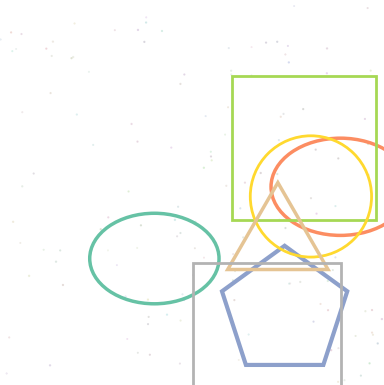[{"shape": "oval", "thickness": 2.5, "radius": 0.84, "center": [0.401, 0.328]}, {"shape": "oval", "thickness": 2.5, "radius": 0.9, "center": [0.884, 0.515]}, {"shape": "pentagon", "thickness": 3, "radius": 0.86, "center": [0.739, 0.191]}, {"shape": "square", "thickness": 2, "radius": 0.94, "center": [0.789, 0.615]}, {"shape": "circle", "thickness": 2, "radius": 0.79, "center": [0.808, 0.49]}, {"shape": "triangle", "thickness": 2.5, "radius": 0.75, "center": [0.722, 0.375]}, {"shape": "square", "thickness": 2, "radius": 0.96, "center": [0.694, 0.124]}]